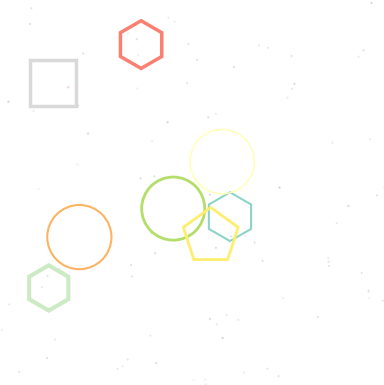[{"shape": "hexagon", "thickness": 1.5, "radius": 0.32, "center": [0.597, 0.437]}, {"shape": "circle", "thickness": 1, "radius": 0.42, "center": [0.577, 0.58]}, {"shape": "hexagon", "thickness": 2.5, "radius": 0.31, "center": [0.366, 0.884]}, {"shape": "circle", "thickness": 1.5, "radius": 0.42, "center": [0.206, 0.384]}, {"shape": "circle", "thickness": 2, "radius": 0.41, "center": [0.45, 0.458]}, {"shape": "square", "thickness": 2.5, "radius": 0.3, "center": [0.138, 0.785]}, {"shape": "hexagon", "thickness": 3, "radius": 0.29, "center": [0.127, 0.252]}, {"shape": "pentagon", "thickness": 2, "radius": 0.37, "center": [0.547, 0.386]}]